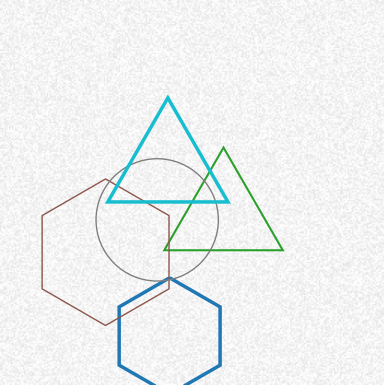[{"shape": "hexagon", "thickness": 2.5, "radius": 0.76, "center": [0.441, 0.127]}, {"shape": "triangle", "thickness": 1.5, "radius": 0.89, "center": [0.581, 0.439]}, {"shape": "hexagon", "thickness": 1, "radius": 0.95, "center": [0.274, 0.345]}, {"shape": "circle", "thickness": 1, "radius": 0.79, "center": [0.408, 0.429]}, {"shape": "triangle", "thickness": 2.5, "radius": 0.9, "center": [0.436, 0.566]}]